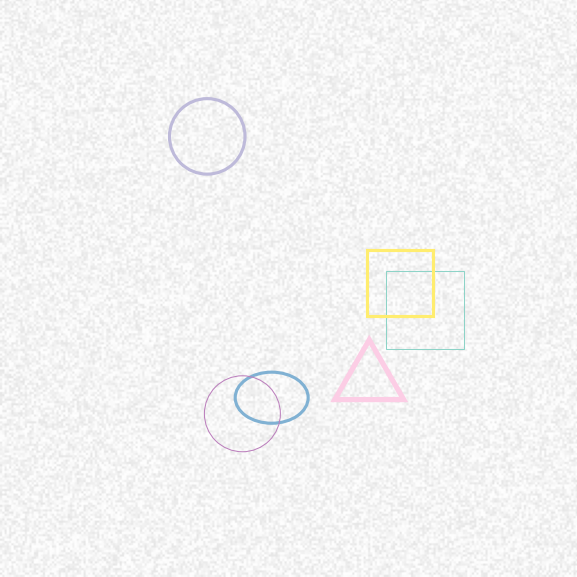[{"shape": "square", "thickness": 0.5, "radius": 0.34, "center": [0.736, 0.463]}, {"shape": "circle", "thickness": 1.5, "radius": 0.33, "center": [0.359, 0.763]}, {"shape": "oval", "thickness": 1.5, "radius": 0.32, "center": [0.47, 0.31]}, {"shape": "triangle", "thickness": 2.5, "radius": 0.34, "center": [0.639, 0.342]}, {"shape": "circle", "thickness": 0.5, "radius": 0.33, "center": [0.42, 0.283]}, {"shape": "square", "thickness": 1.5, "radius": 0.29, "center": [0.692, 0.509]}]